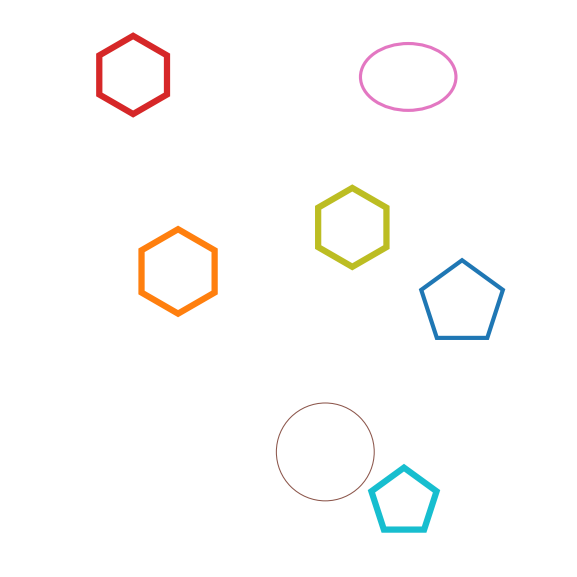[{"shape": "pentagon", "thickness": 2, "radius": 0.37, "center": [0.8, 0.474]}, {"shape": "hexagon", "thickness": 3, "radius": 0.37, "center": [0.308, 0.529]}, {"shape": "hexagon", "thickness": 3, "radius": 0.34, "center": [0.231, 0.869]}, {"shape": "circle", "thickness": 0.5, "radius": 0.42, "center": [0.563, 0.217]}, {"shape": "oval", "thickness": 1.5, "radius": 0.41, "center": [0.707, 0.866]}, {"shape": "hexagon", "thickness": 3, "radius": 0.34, "center": [0.61, 0.605]}, {"shape": "pentagon", "thickness": 3, "radius": 0.3, "center": [0.7, 0.13]}]